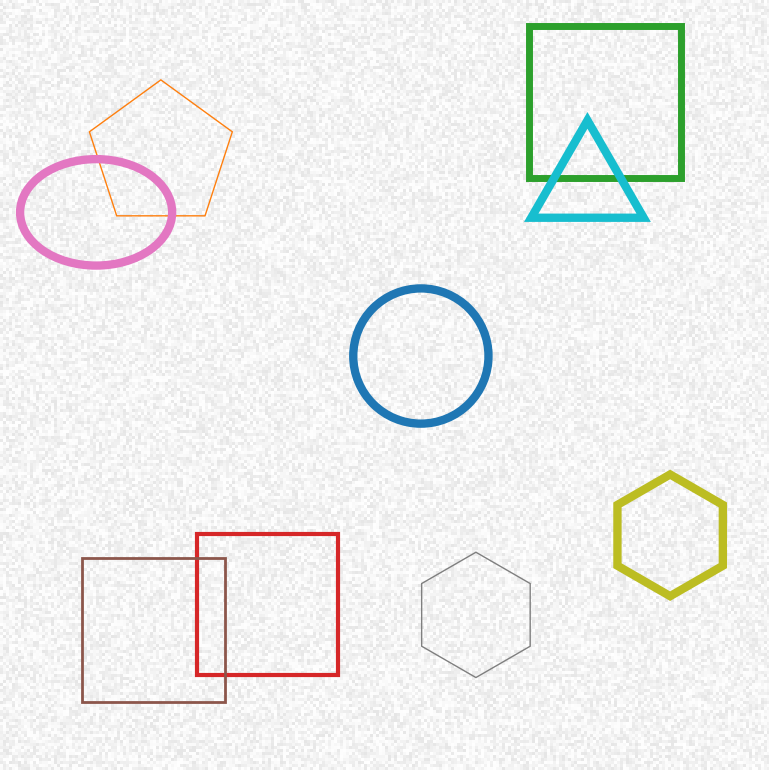[{"shape": "circle", "thickness": 3, "radius": 0.44, "center": [0.547, 0.538]}, {"shape": "pentagon", "thickness": 0.5, "radius": 0.49, "center": [0.209, 0.799]}, {"shape": "square", "thickness": 2.5, "radius": 0.49, "center": [0.786, 0.867]}, {"shape": "square", "thickness": 1.5, "radius": 0.46, "center": [0.348, 0.215]}, {"shape": "square", "thickness": 1, "radius": 0.47, "center": [0.199, 0.182]}, {"shape": "oval", "thickness": 3, "radius": 0.49, "center": [0.125, 0.724]}, {"shape": "hexagon", "thickness": 0.5, "radius": 0.41, "center": [0.618, 0.201]}, {"shape": "hexagon", "thickness": 3, "radius": 0.4, "center": [0.87, 0.305]}, {"shape": "triangle", "thickness": 3, "radius": 0.42, "center": [0.763, 0.759]}]